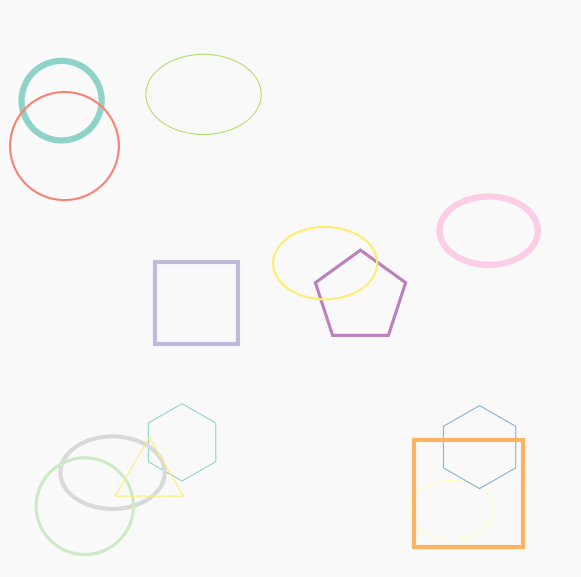[{"shape": "circle", "thickness": 3, "radius": 0.34, "center": [0.106, 0.825]}, {"shape": "hexagon", "thickness": 0.5, "radius": 0.33, "center": [0.313, 0.233]}, {"shape": "oval", "thickness": 0.5, "radius": 0.37, "center": [0.777, 0.116]}, {"shape": "square", "thickness": 2, "radius": 0.35, "center": [0.338, 0.474]}, {"shape": "circle", "thickness": 1, "radius": 0.47, "center": [0.111, 0.746]}, {"shape": "hexagon", "thickness": 0.5, "radius": 0.36, "center": [0.825, 0.225]}, {"shape": "square", "thickness": 2, "radius": 0.47, "center": [0.806, 0.145]}, {"shape": "oval", "thickness": 0.5, "radius": 0.5, "center": [0.35, 0.836]}, {"shape": "oval", "thickness": 3, "radius": 0.42, "center": [0.841, 0.6]}, {"shape": "oval", "thickness": 2, "radius": 0.45, "center": [0.194, 0.181]}, {"shape": "pentagon", "thickness": 1.5, "radius": 0.41, "center": [0.62, 0.484]}, {"shape": "circle", "thickness": 1.5, "radius": 0.42, "center": [0.146, 0.123]}, {"shape": "triangle", "thickness": 0.5, "radius": 0.34, "center": [0.257, 0.174]}, {"shape": "oval", "thickness": 1, "radius": 0.45, "center": [0.559, 0.544]}]